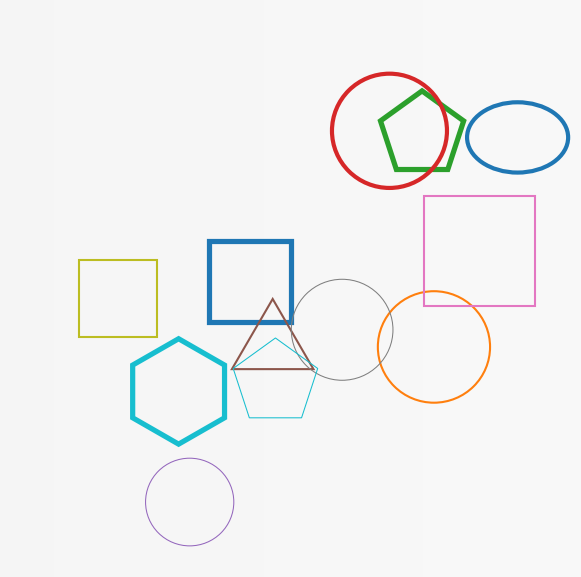[{"shape": "square", "thickness": 2.5, "radius": 0.35, "center": [0.43, 0.512]}, {"shape": "oval", "thickness": 2, "radius": 0.43, "center": [0.891, 0.761]}, {"shape": "circle", "thickness": 1, "radius": 0.48, "center": [0.747, 0.398]}, {"shape": "pentagon", "thickness": 2.5, "radius": 0.38, "center": [0.726, 0.766]}, {"shape": "circle", "thickness": 2, "radius": 0.49, "center": [0.67, 0.773]}, {"shape": "circle", "thickness": 0.5, "radius": 0.38, "center": [0.326, 0.13]}, {"shape": "triangle", "thickness": 1, "radius": 0.4, "center": [0.469, 0.4]}, {"shape": "square", "thickness": 1, "radius": 0.48, "center": [0.825, 0.564]}, {"shape": "circle", "thickness": 0.5, "radius": 0.44, "center": [0.589, 0.428]}, {"shape": "square", "thickness": 1, "radius": 0.34, "center": [0.203, 0.482]}, {"shape": "hexagon", "thickness": 2.5, "radius": 0.46, "center": [0.307, 0.321]}, {"shape": "pentagon", "thickness": 0.5, "radius": 0.38, "center": [0.474, 0.337]}]